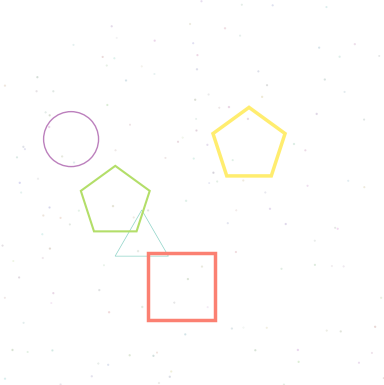[{"shape": "triangle", "thickness": 0.5, "radius": 0.4, "center": [0.368, 0.375]}, {"shape": "square", "thickness": 2.5, "radius": 0.44, "center": [0.471, 0.255]}, {"shape": "pentagon", "thickness": 1.5, "radius": 0.47, "center": [0.299, 0.475]}, {"shape": "circle", "thickness": 1, "radius": 0.36, "center": [0.185, 0.639]}, {"shape": "pentagon", "thickness": 2.5, "radius": 0.49, "center": [0.647, 0.623]}]